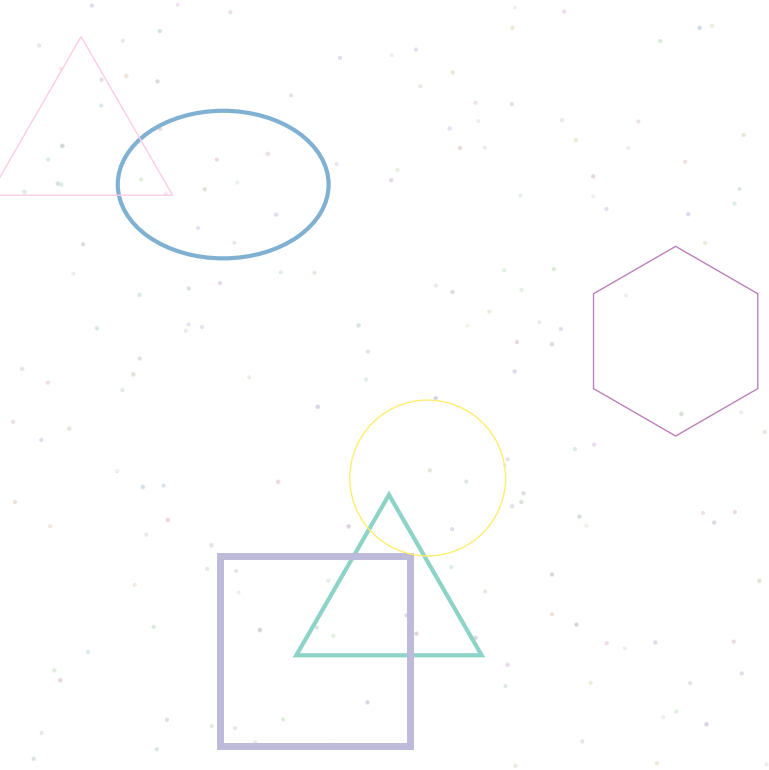[{"shape": "triangle", "thickness": 1.5, "radius": 0.69, "center": [0.505, 0.218]}, {"shape": "square", "thickness": 2.5, "radius": 0.62, "center": [0.409, 0.154]}, {"shape": "oval", "thickness": 1.5, "radius": 0.68, "center": [0.29, 0.76]}, {"shape": "triangle", "thickness": 0.5, "radius": 0.69, "center": [0.105, 0.815]}, {"shape": "hexagon", "thickness": 0.5, "radius": 0.62, "center": [0.877, 0.557]}, {"shape": "circle", "thickness": 0.5, "radius": 0.51, "center": [0.555, 0.379]}]